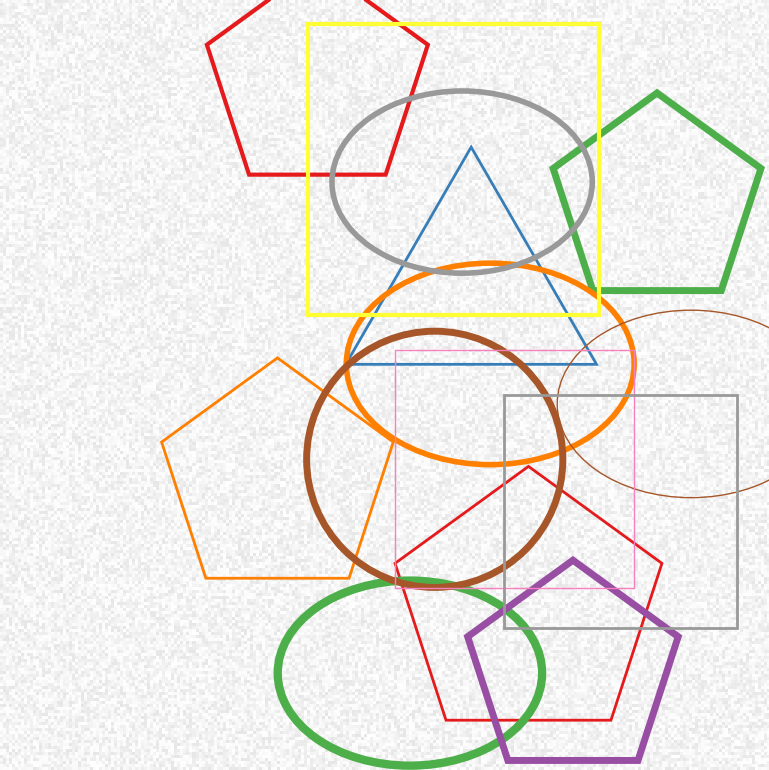[{"shape": "pentagon", "thickness": 1.5, "radius": 0.75, "center": [0.412, 0.895]}, {"shape": "pentagon", "thickness": 1, "radius": 0.91, "center": [0.686, 0.212]}, {"shape": "triangle", "thickness": 1, "radius": 0.94, "center": [0.612, 0.621]}, {"shape": "pentagon", "thickness": 2.5, "radius": 0.71, "center": [0.853, 0.737]}, {"shape": "oval", "thickness": 3, "radius": 0.86, "center": [0.532, 0.126]}, {"shape": "pentagon", "thickness": 2.5, "radius": 0.72, "center": [0.744, 0.129]}, {"shape": "oval", "thickness": 2, "radius": 0.93, "center": [0.637, 0.527]}, {"shape": "pentagon", "thickness": 1, "radius": 0.79, "center": [0.36, 0.377]}, {"shape": "square", "thickness": 1.5, "radius": 0.94, "center": [0.588, 0.78]}, {"shape": "circle", "thickness": 2.5, "radius": 0.83, "center": [0.565, 0.404]}, {"shape": "oval", "thickness": 0.5, "radius": 0.87, "center": [0.898, 0.475]}, {"shape": "square", "thickness": 0.5, "radius": 0.77, "center": [0.668, 0.391]}, {"shape": "oval", "thickness": 2, "radius": 0.85, "center": [0.6, 0.764]}, {"shape": "square", "thickness": 1, "radius": 0.76, "center": [0.806, 0.336]}]